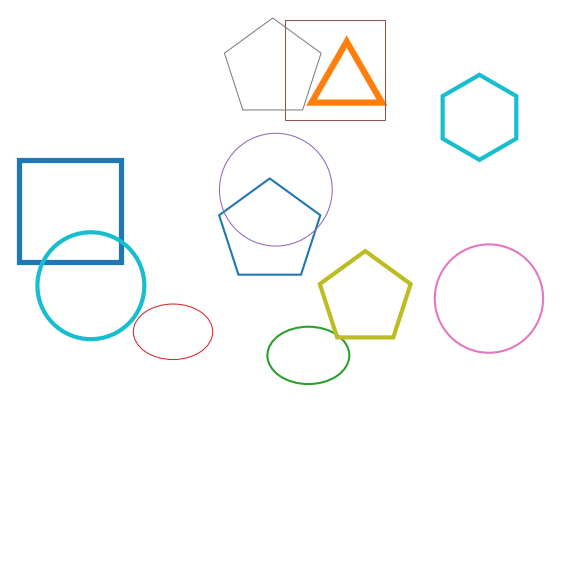[{"shape": "square", "thickness": 2.5, "radius": 0.44, "center": [0.121, 0.634]}, {"shape": "pentagon", "thickness": 1, "radius": 0.46, "center": [0.467, 0.598]}, {"shape": "triangle", "thickness": 3, "radius": 0.35, "center": [0.6, 0.857]}, {"shape": "oval", "thickness": 1, "radius": 0.35, "center": [0.534, 0.384]}, {"shape": "oval", "thickness": 0.5, "radius": 0.34, "center": [0.3, 0.425]}, {"shape": "circle", "thickness": 0.5, "radius": 0.49, "center": [0.478, 0.671]}, {"shape": "square", "thickness": 0.5, "radius": 0.43, "center": [0.579, 0.878]}, {"shape": "circle", "thickness": 1, "radius": 0.47, "center": [0.847, 0.482]}, {"shape": "pentagon", "thickness": 0.5, "radius": 0.44, "center": [0.472, 0.88]}, {"shape": "pentagon", "thickness": 2, "radius": 0.41, "center": [0.632, 0.482]}, {"shape": "hexagon", "thickness": 2, "radius": 0.37, "center": [0.83, 0.796]}, {"shape": "circle", "thickness": 2, "radius": 0.46, "center": [0.157, 0.504]}]